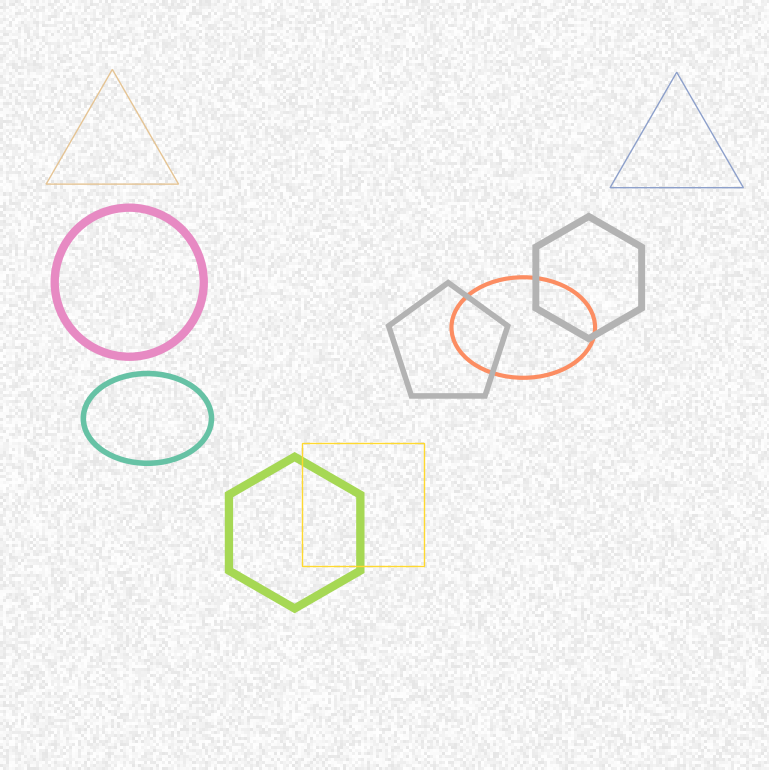[{"shape": "oval", "thickness": 2, "radius": 0.42, "center": [0.191, 0.457]}, {"shape": "oval", "thickness": 1.5, "radius": 0.47, "center": [0.68, 0.575]}, {"shape": "triangle", "thickness": 0.5, "radius": 0.5, "center": [0.879, 0.806]}, {"shape": "circle", "thickness": 3, "radius": 0.48, "center": [0.168, 0.633]}, {"shape": "hexagon", "thickness": 3, "radius": 0.49, "center": [0.383, 0.308]}, {"shape": "square", "thickness": 0.5, "radius": 0.4, "center": [0.472, 0.345]}, {"shape": "triangle", "thickness": 0.5, "radius": 0.5, "center": [0.146, 0.811]}, {"shape": "pentagon", "thickness": 2, "radius": 0.41, "center": [0.582, 0.552]}, {"shape": "hexagon", "thickness": 2.5, "radius": 0.4, "center": [0.765, 0.639]}]